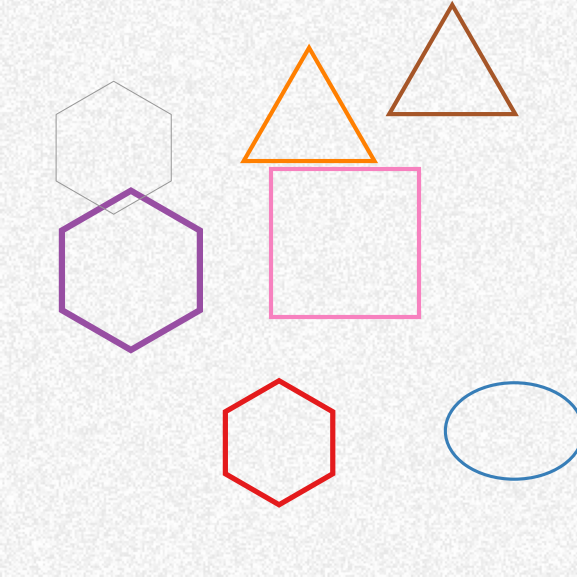[{"shape": "hexagon", "thickness": 2.5, "radius": 0.54, "center": [0.483, 0.232]}, {"shape": "oval", "thickness": 1.5, "radius": 0.6, "center": [0.89, 0.253]}, {"shape": "hexagon", "thickness": 3, "radius": 0.69, "center": [0.227, 0.531]}, {"shape": "triangle", "thickness": 2, "radius": 0.65, "center": [0.535, 0.786]}, {"shape": "triangle", "thickness": 2, "radius": 0.63, "center": [0.783, 0.865]}, {"shape": "square", "thickness": 2, "radius": 0.64, "center": [0.598, 0.578]}, {"shape": "hexagon", "thickness": 0.5, "radius": 0.58, "center": [0.197, 0.743]}]